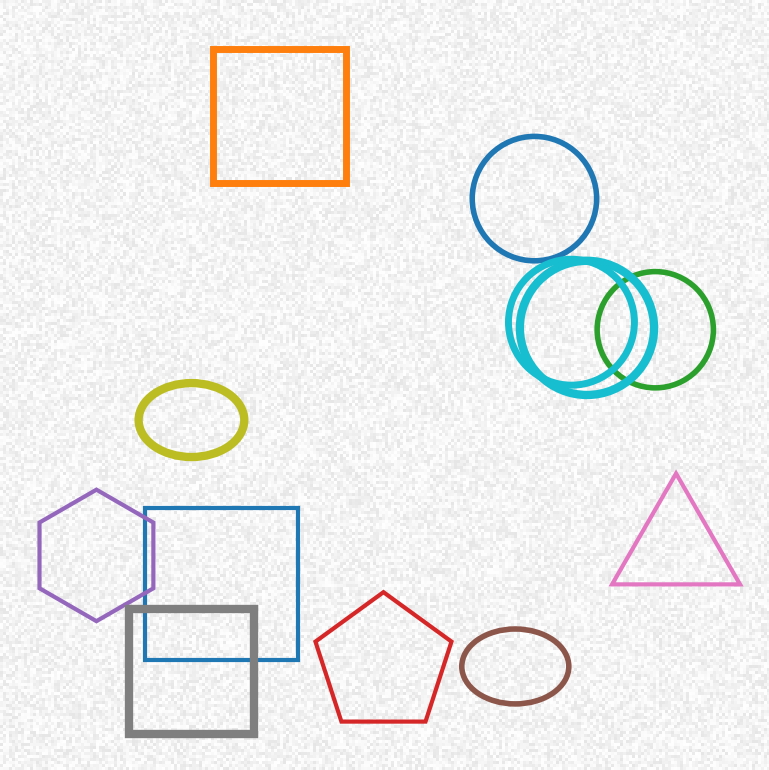[{"shape": "square", "thickness": 1.5, "radius": 0.49, "center": [0.288, 0.242]}, {"shape": "circle", "thickness": 2, "radius": 0.4, "center": [0.694, 0.742]}, {"shape": "square", "thickness": 2.5, "radius": 0.43, "center": [0.363, 0.849]}, {"shape": "circle", "thickness": 2, "radius": 0.38, "center": [0.851, 0.572]}, {"shape": "pentagon", "thickness": 1.5, "radius": 0.46, "center": [0.498, 0.138]}, {"shape": "hexagon", "thickness": 1.5, "radius": 0.43, "center": [0.125, 0.279]}, {"shape": "oval", "thickness": 2, "radius": 0.35, "center": [0.669, 0.134]}, {"shape": "triangle", "thickness": 1.5, "radius": 0.48, "center": [0.878, 0.289]}, {"shape": "square", "thickness": 3, "radius": 0.4, "center": [0.248, 0.128]}, {"shape": "oval", "thickness": 3, "radius": 0.34, "center": [0.249, 0.454]}, {"shape": "circle", "thickness": 3, "radius": 0.44, "center": [0.762, 0.574]}, {"shape": "circle", "thickness": 2.5, "radius": 0.41, "center": [0.742, 0.582]}]